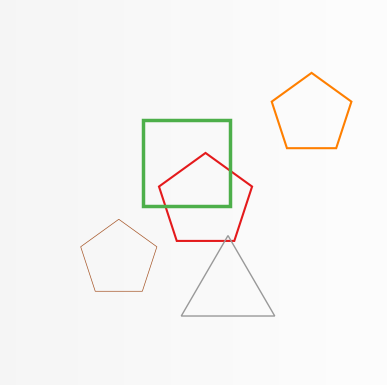[{"shape": "pentagon", "thickness": 1.5, "radius": 0.63, "center": [0.53, 0.476]}, {"shape": "square", "thickness": 2.5, "radius": 0.56, "center": [0.481, 0.577]}, {"shape": "pentagon", "thickness": 1.5, "radius": 0.54, "center": [0.804, 0.703]}, {"shape": "pentagon", "thickness": 0.5, "radius": 0.52, "center": [0.307, 0.327]}, {"shape": "triangle", "thickness": 1, "radius": 0.7, "center": [0.588, 0.249]}]